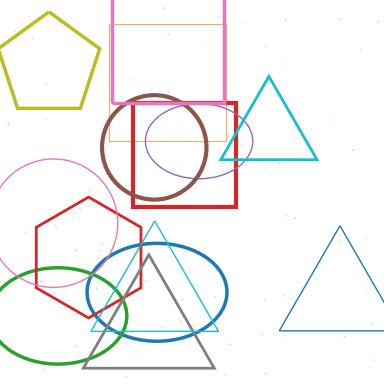[{"shape": "oval", "thickness": 2.5, "radius": 0.91, "center": [0.408, 0.241]}, {"shape": "triangle", "thickness": 1, "radius": 0.91, "center": [0.883, 0.232]}, {"shape": "square", "thickness": 0.5, "radius": 0.76, "center": [0.435, 0.785]}, {"shape": "oval", "thickness": 2.5, "radius": 0.89, "center": [0.151, 0.179]}, {"shape": "square", "thickness": 3, "radius": 0.67, "center": [0.479, 0.597]}, {"shape": "hexagon", "thickness": 2, "radius": 0.79, "center": [0.23, 0.331]}, {"shape": "oval", "thickness": 1, "radius": 0.7, "center": [0.517, 0.633]}, {"shape": "circle", "thickness": 3, "radius": 0.68, "center": [0.401, 0.617]}, {"shape": "square", "thickness": 2.5, "radius": 0.73, "center": [0.436, 0.878]}, {"shape": "circle", "thickness": 1, "radius": 0.83, "center": [0.139, 0.42]}, {"shape": "triangle", "thickness": 2, "radius": 0.98, "center": [0.386, 0.142]}, {"shape": "pentagon", "thickness": 2.5, "radius": 0.69, "center": [0.127, 0.831]}, {"shape": "triangle", "thickness": 2, "radius": 0.72, "center": [0.698, 0.657]}, {"shape": "triangle", "thickness": 1, "radius": 0.96, "center": [0.402, 0.235]}]